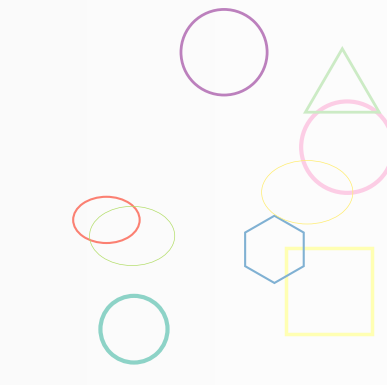[{"shape": "circle", "thickness": 3, "radius": 0.43, "center": [0.346, 0.145]}, {"shape": "square", "thickness": 2.5, "radius": 0.56, "center": [0.85, 0.244]}, {"shape": "oval", "thickness": 1.5, "radius": 0.43, "center": [0.275, 0.429]}, {"shape": "hexagon", "thickness": 1.5, "radius": 0.44, "center": [0.708, 0.352]}, {"shape": "oval", "thickness": 0.5, "radius": 0.55, "center": [0.341, 0.387]}, {"shape": "circle", "thickness": 3, "radius": 0.59, "center": [0.896, 0.618]}, {"shape": "circle", "thickness": 2, "radius": 0.56, "center": [0.578, 0.864]}, {"shape": "triangle", "thickness": 2, "radius": 0.55, "center": [0.883, 0.764]}, {"shape": "oval", "thickness": 0.5, "radius": 0.59, "center": [0.793, 0.501]}]